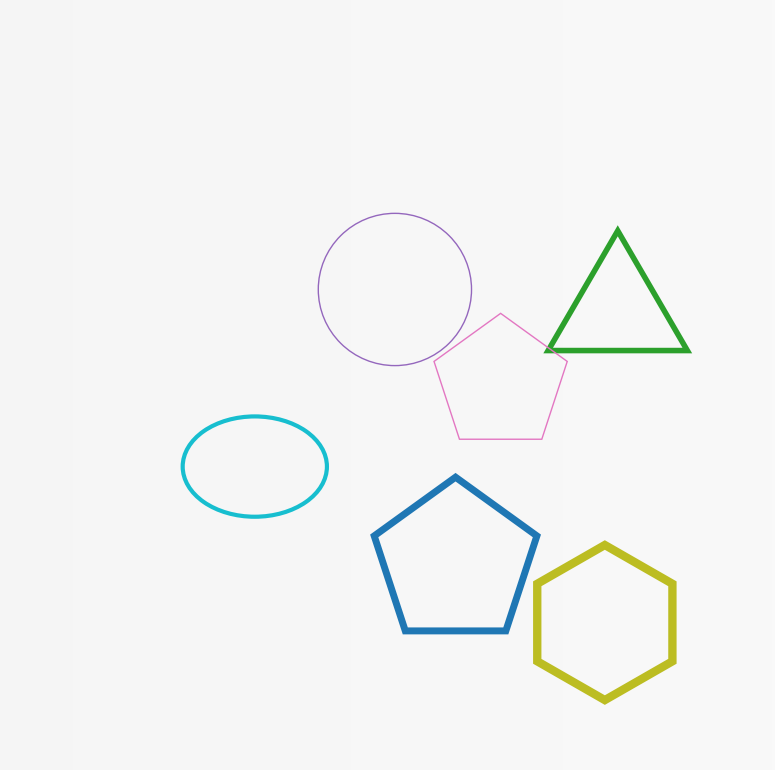[{"shape": "pentagon", "thickness": 2.5, "radius": 0.55, "center": [0.588, 0.27]}, {"shape": "triangle", "thickness": 2, "radius": 0.52, "center": [0.797, 0.597]}, {"shape": "circle", "thickness": 0.5, "radius": 0.49, "center": [0.51, 0.624]}, {"shape": "pentagon", "thickness": 0.5, "radius": 0.45, "center": [0.646, 0.503]}, {"shape": "hexagon", "thickness": 3, "radius": 0.5, "center": [0.78, 0.191]}, {"shape": "oval", "thickness": 1.5, "radius": 0.47, "center": [0.329, 0.394]}]